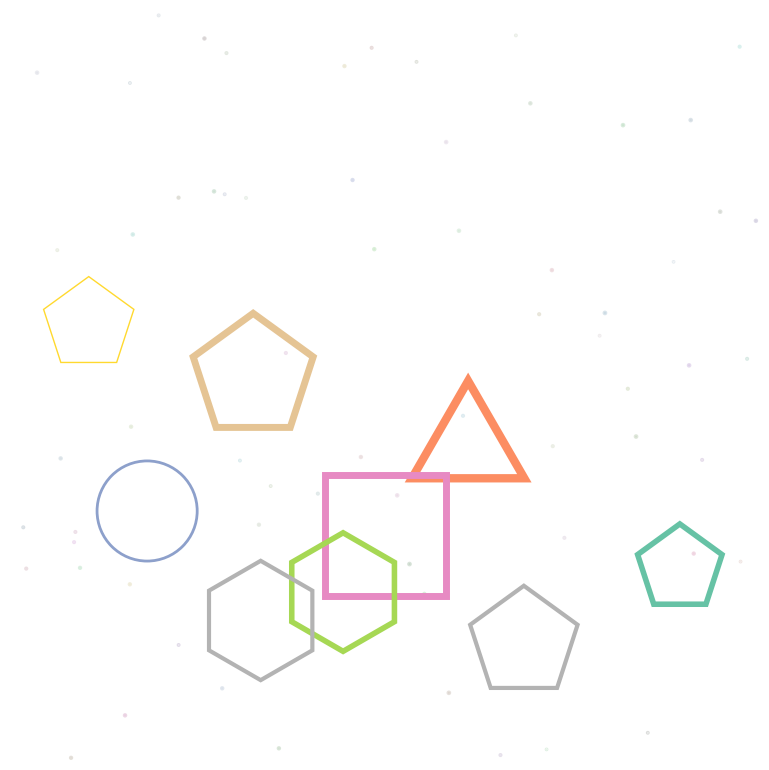[{"shape": "pentagon", "thickness": 2, "radius": 0.29, "center": [0.883, 0.262]}, {"shape": "triangle", "thickness": 3, "radius": 0.42, "center": [0.608, 0.421]}, {"shape": "circle", "thickness": 1, "radius": 0.33, "center": [0.191, 0.336]}, {"shape": "square", "thickness": 2.5, "radius": 0.39, "center": [0.501, 0.305]}, {"shape": "hexagon", "thickness": 2, "radius": 0.38, "center": [0.446, 0.231]}, {"shape": "pentagon", "thickness": 0.5, "radius": 0.31, "center": [0.115, 0.579]}, {"shape": "pentagon", "thickness": 2.5, "radius": 0.41, "center": [0.329, 0.511]}, {"shape": "pentagon", "thickness": 1.5, "radius": 0.37, "center": [0.68, 0.166]}, {"shape": "hexagon", "thickness": 1.5, "radius": 0.39, "center": [0.339, 0.194]}]